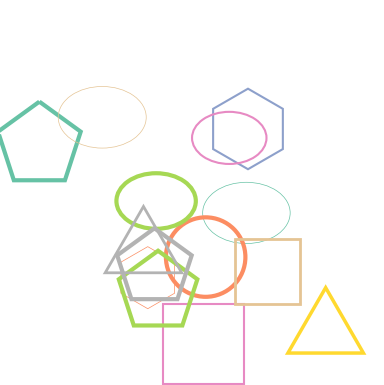[{"shape": "pentagon", "thickness": 3, "radius": 0.56, "center": [0.102, 0.623]}, {"shape": "oval", "thickness": 0.5, "radius": 0.57, "center": [0.64, 0.447]}, {"shape": "hexagon", "thickness": 0.5, "radius": 0.4, "center": [0.384, 0.279]}, {"shape": "circle", "thickness": 3, "radius": 0.52, "center": [0.534, 0.332]}, {"shape": "hexagon", "thickness": 1.5, "radius": 0.52, "center": [0.644, 0.665]}, {"shape": "square", "thickness": 1.5, "radius": 0.52, "center": [0.528, 0.106]}, {"shape": "oval", "thickness": 1.5, "radius": 0.48, "center": [0.595, 0.642]}, {"shape": "oval", "thickness": 3, "radius": 0.52, "center": [0.406, 0.478]}, {"shape": "pentagon", "thickness": 3, "radius": 0.54, "center": [0.411, 0.241]}, {"shape": "triangle", "thickness": 2.5, "radius": 0.57, "center": [0.846, 0.14]}, {"shape": "oval", "thickness": 0.5, "radius": 0.57, "center": [0.266, 0.695]}, {"shape": "square", "thickness": 2, "radius": 0.42, "center": [0.696, 0.294]}, {"shape": "triangle", "thickness": 2, "radius": 0.57, "center": [0.373, 0.349]}, {"shape": "pentagon", "thickness": 3, "radius": 0.51, "center": [0.401, 0.305]}]